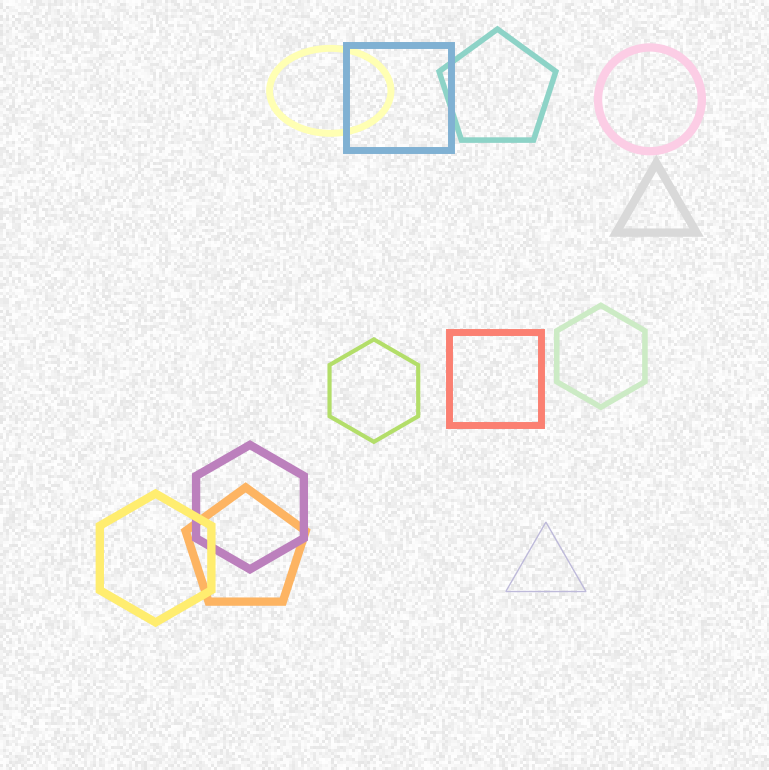[{"shape": "pentagon", "thickness": 2, "radius": 0.4, "center": [0.646, 0.883]}, {"shape": "oval", "thickness": 2.5, "radius": 0.39, "center": [0.429, 0.882]}, {"shape": "triangle", "thickness": 0.5, "radius": 0.3, "center": [0.709, 0.262]}, {"shape": "square", "thickness": 2.5, "radius": 0.3, "center": [0.643, 0.508]}, {"shape": "square", "thickness": 2.5, "radius": 0.34, "center": [0.517, 0.873]}, {"shape": "pentagon", "thickness": 3, "radius": 0.41, "center": [0.319, 0.285]}, {"shape": "hexagon", "thickness": 1.5, "radius": 0.33, "center": [0.486, 0.493]}, {"shape": "circle", "thickness": 3, "radius": 0.34, "center": [0.844, 0.871]}, {"shape": "triangle", "thickness": 3, "radius": 0.3, "center": [0.852, 0.728]}, {"shape": "hexagon", "thickness": 3, "radius": 0.4, "center": [0.325, 0.341]}, {"shape": "hexagon", "thickness": 2, "radius": 0.33, "center": [0.78, 0.537]}, {"shape": "hexagon", "thickness": 3, "radius": 0.42, "center": [0.202, 0.275]}]